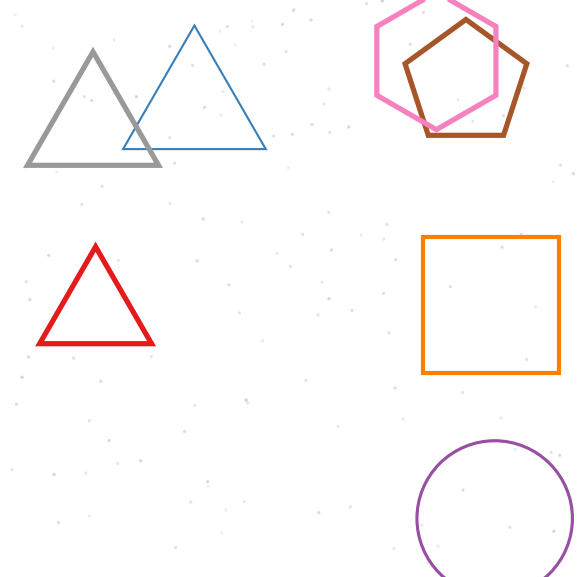[{"shape": "triangle", "thickness": 2.5, "radius": 0.56, "center": [0.166, 0.46]}, {"shape": "triangle", "thickness": 1, "radius": 0.71, "center": [0.337, 0.812]}, {"shape": "circle", "thickness": 1.5, "radius": 0.67, "center": [0.857, 0.101]}, {"shape": "square", "thickness": 2, "radius": 0.59, "center": [0.85, 0.471]}, {"shape": "pentagon", "thickness": 2.5, "radius": 0.55, "center": [0.807, 0.855]}, {"shape": "hexagon", "thickness": 2.5, "radius": 0.6, "center": [0.756, 0.894]}, {"shape": "triangle", "thickness": 2.5, "radius": 0.66, "center": [0.161, 0.778]}]